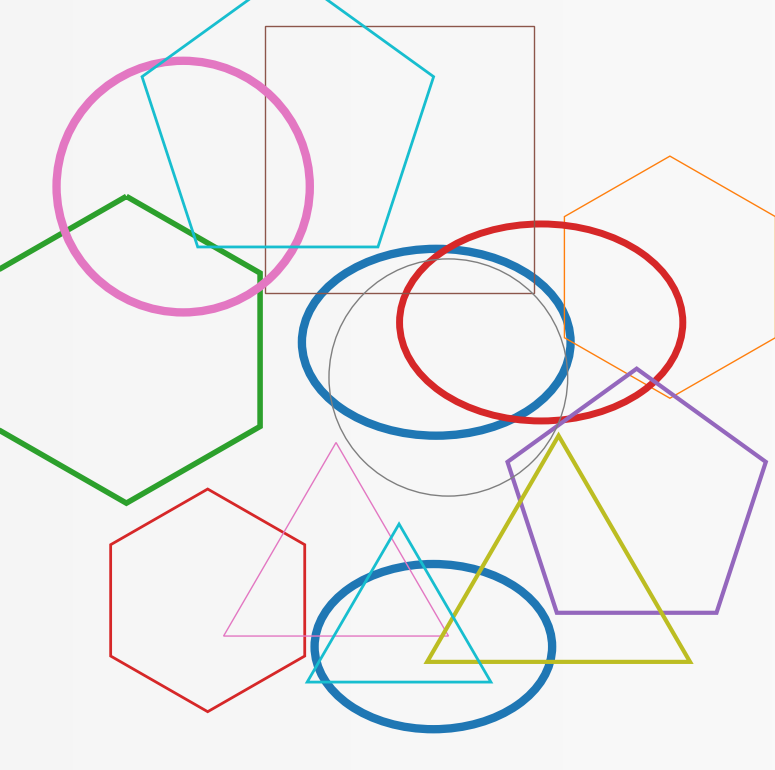[{"shape": "oval", "thickness": 3, "radius": 0.87, "center": [0.563, 0.556]}, {"shape": "oval", "thickness": 3, "radius": 0.77, "center": [0.559, 0.16]}, {"shape": "hexagon", "thickness": 0.5, "radius": 0.79, "center": [0.864, 0.64]}, {"shape": "hexagon", "thickness": 2, "radius": 1.0, "center": [0.163, 0.546]}, {"shape": "hexagon", "thickness": 1, "radius": 0.72, "center": [0.268, 0.22]}, {"shape": "oval", "thickness": 2.5, "radius": 0.91, "center": [0.698, 0.581]}, {"shape": "pentagon", "thickness": 1.5, "radius": 0.88, "center": [0.822, 0.346]}, {"shape": "square", "thickness": 0.5, "radius": 0.87, "center": [0.516, 0.793]}, {"shape": "triangle", "thickness": 0.5, "radius": 0.84, "center": [0.434, 0.258]}, {"shape": "circle", "thickness": 3, "radius": 0.82, "center": [0.236, 0.758]}, {"shape": "circle", "thickness": 0.5, "radius": 0.77, "center": [0.578, 0.51]}, {"shape": "triangle", "thickness": 1.5, "radius": 0.98, "center": [0.721, 0.238]}, {"shape": "pentagon", "thickness": 1, "radius": 0.99, "center": [0.371, 0.839]}, {"shape": "triangle", "thickness": 1, "radius": 0.68, "center": [0.515, 0.183]}]